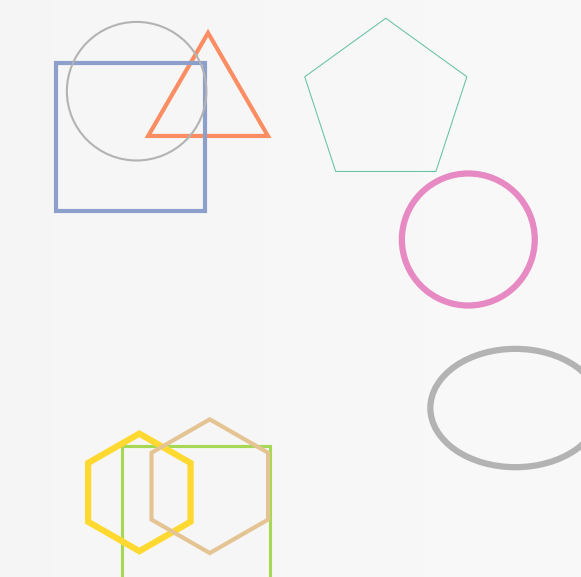[{"shape": "pentagon", "thickness": 0.5, "radius": 0.73, "center": [0.664, 0.821]}, {"shape": "triangle", "thickness": 2, "radius": 0.59, "center": [0.358, 0.823]}, {"shape": "square", "thickness": 2, "radius": 0.64, "center": [0.225, 0.762]}, {"shape": "circle", "thickness": 3, "radius": 0.57, "center": [0.806, 0.584]}, {"shape": "square", "thickness": 1.5, "radius": 0.63, "center": [0.337, 0.101]}, {"shape": "hexagon", "thickness": 3, "radius": 0.51, "center": [0.24, 0.147]}, {"shape": "hexagon", "thickness": 2, "radius": 0.58, "center": [0.361, 0.157]}, {"shape": "oval", "thickness": 3, "radius": 0.73, "center": [0.887, 0.293]}, {"shape": "circle", "thickness": 1, "radius": 0.6, "center": [0.235, 0.841]}]